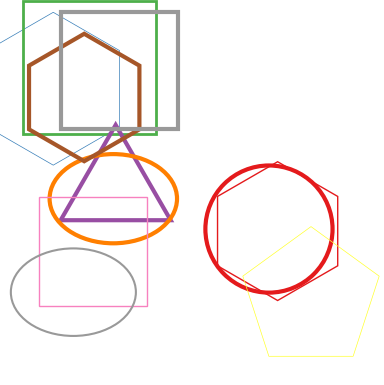[{"shape": "circle", "thickness": 3, "radius": 0.83, "center": [0.699, 0.405]}, {"shape": "hexagon", "thickness": 1, "radius": 0.9, "center": [0.721, 0.4]}, {"shape": "hexagon", "thickness": 0.5, "radius": 0.99, "center": [0.138, 0.77]}, {"shape": "square", "thickness": 2, "radius": 0.87, "center": [0.232, 0.825]}, {"shape": "triangle", "thickness": 3, "radius": 0.82, "center": [0.3, 0.51]}, {"shape": "oval", "thickness": 3, "radius": 0.83, "center": [0.294, 0.484]}, {"shape": "pentagon", "thickness": 0.5, "radius": 0.93, "center": [0.808, 0.225]}, {"shape": "hexagon", "thickness": 3, "radius": 0.83, "center": [0.219, 0.747]}, {"shape": "square", "thickness": 1, "radius": 0.7, "center": [0.241, 0.347]}, {"shape": "square", "thickness": 3, "radius": 0.76, "center": [0.311, 0.816]}, {"shape": "oval", "thickness": 1.5, "radius": 0.81, "center": [0.191, 0.241]}]